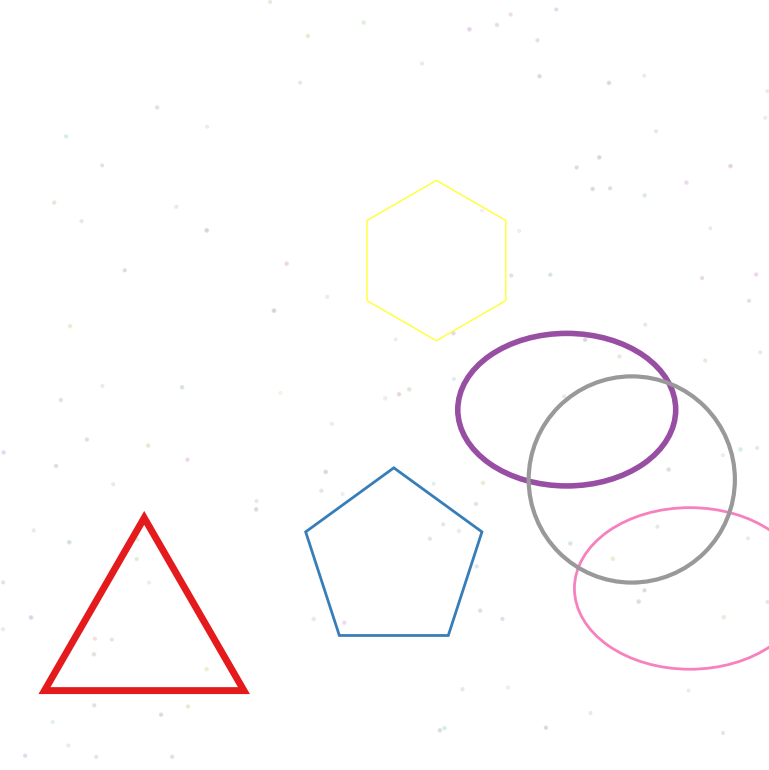[{"shape": "triangle", "thickness": 2.5, "radius": 0.75, "center": [0.187, 0.178]}, {"shape": "pentagon", "thickness": 1, "radius": 0.6, "center": [0.511, 0.272]}, {"shape": "oval", "thickness": 2, "radius": 0.71, "center": [0.736, 0.468]}, {"shape": "hexagon", "thickness": 0.5, "radius": 0.52, "center": [0.567, 0.662]}, {"shape": "oval", "thickness": 1, "radius": 0.75, "center": [0.896, 0.236]}, {"shape": "circle", "thickness": 1.5, "radius": 0.67, "center": [0.82, 0.377]}]